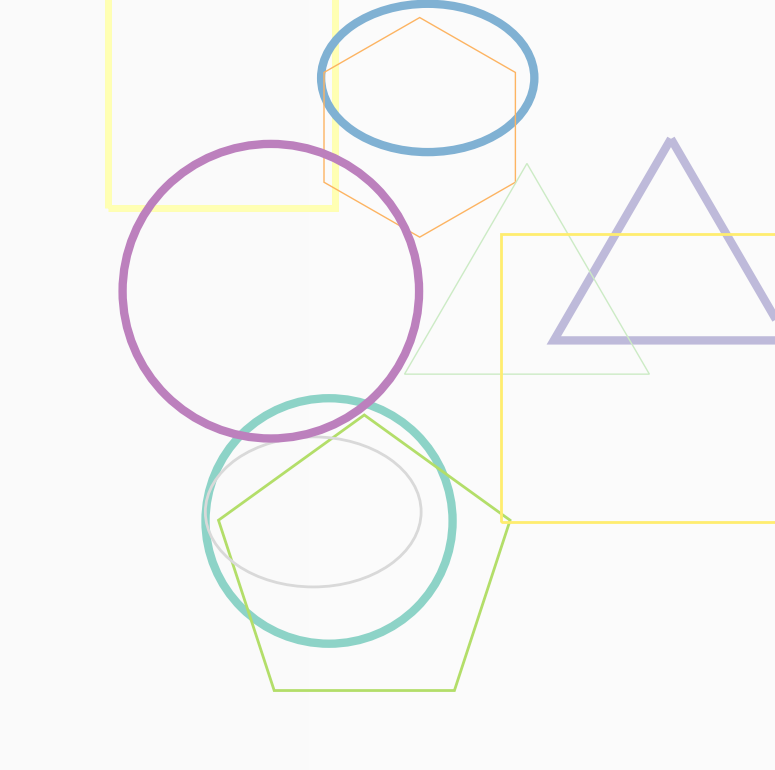[{"shape": "circle", "thickness": 3, "radius": 0.8, "center": [0.425, 0.323]}, {"shape": "square", "thickness": 2.5, "radius": 0.73, "center": [0.286, 0.876]}, {"shape": "triangle", "thickness": 3, "radius": 0.87, "center": [0.866, 0.645]}, {"shape": "oval", "thickness": 3, "radius": 0.69, "center": [0.552, 0.899]}, {"shape": "hexagon", "thickness": 0.5, "radius": 0.71, "center": [0.542, 0.835]}, {"shape": "pentagon", "thickness": 1, "radius": 0.99, "center": [0.47, 0.263]}, {"shape": "oval", "thickness": 1, "radius": 0.7, "center": [0.404, 0.335]}, {"shape": "circle", "thickness": 3, "radius": 0.96, "center": [0.349, 0.622]}, {"shape": "triangle", "thickness": 0.5, "radius": 0.91, "center": [0.68, 0.605]}, {"shape": "square", "thickness": 1, "radius": 0.94, "center": [0.834, 0.509]}]